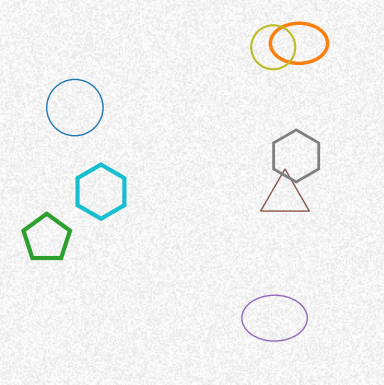[{"shape": "circle", "thickness": 1, "radius": 0.37, "center": [0.194, 0.721]}, {"shape": "oval", "thickness": 2.5, "radius": 0.37, "center": [0.777, 0.888]}, {"shape": "pentagon", "thickness": 3, "radius": 0.32, "center": [0.121, 0.381]}, {"shape": "oval", "thickness": 1, "radius": 0.43, "center": [0.713, 0.174]}, {"shape": "triangle", "thickness": 1, "radius": 0.37, "center": [0.74, 0.488]}, {"shape": "hexagon", "thickness": 2, "radius": 0.34, "center": [0.769, 0.595]}, {"shape": "circle", "thickness": 1.5, "radius": 0.29, "center": [0.71, 0.877]}, {"shape": "hexagon", "thickness": 3, "radius": 0.35, "center": [0.262, 0.502]}]